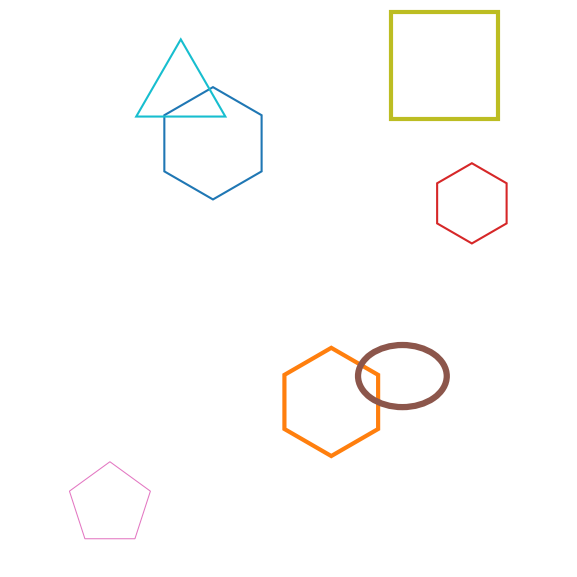[{"shape": "hexagon", "thickness": 1, "radius": 0.49, "center": [0.369, 0.751]}, {"shape": "hexagon", "thickness": 2, "radius": 0.47, "center": [0.574, 0.303]}, {"shape": "hexagon", "thickness": 1, "radius": 0.35, "center": [0.817, 0.647]}, {"shape": "oval", "thickness": 3, "radius": 0.38, "center": [0.697, 0.348]}, {"shape": "pentagon", "thickness": 0.5, "radius": 0.37, "center": [0.19, 0.126]}, {"shape": "square", "thickness": 2, "radius": 0.46, "center": [0.769, 0.886]}, {"shape": "triangle", "thickness": 1, "radius": 0.45, "center": [0.313, 0.842]}]